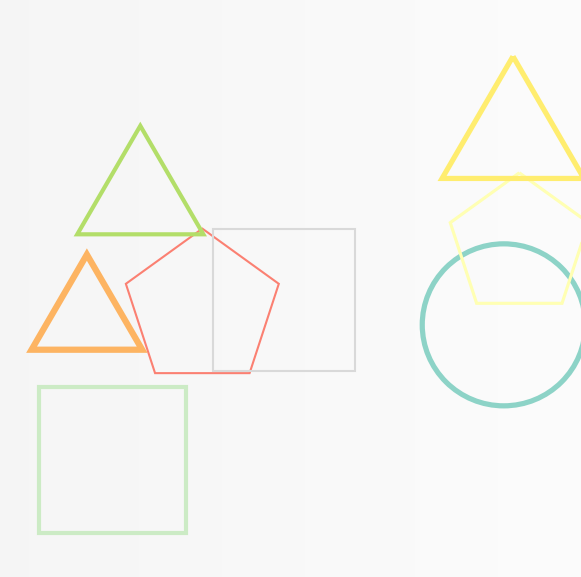[{"shape": "circle", "thickness": 2.5, "radius": 0.7, "center": [0.867, 0.437]}, {"shape": "pentagon", "thickness": 1.5, "radius": 0.62, "center": [0.893, 0.575]}, {"shape": "pentagon", "thickness": 1, "radius": 0.69, "center": [0.348, 0.465]}, {"shape": "triangle", "thickness": 3, "radius": 0.55, "center": [0.149, 0.448]}, {"shape": "triangle", "thickness": 2, "radius": 0.63, "center": [0.241, 0.656]}, {"shape": "square", "thickness": 1, "radius": 0.61, "center": [0.489, 0.48]}, {"shape": "square", "thickness": 2, "radius": 0.63, "center": [0.194, 0.203]}, {"shape": "triangle", "thickness": 2.5, "radius": 0.7, "center": [0.883, 0.761]}]